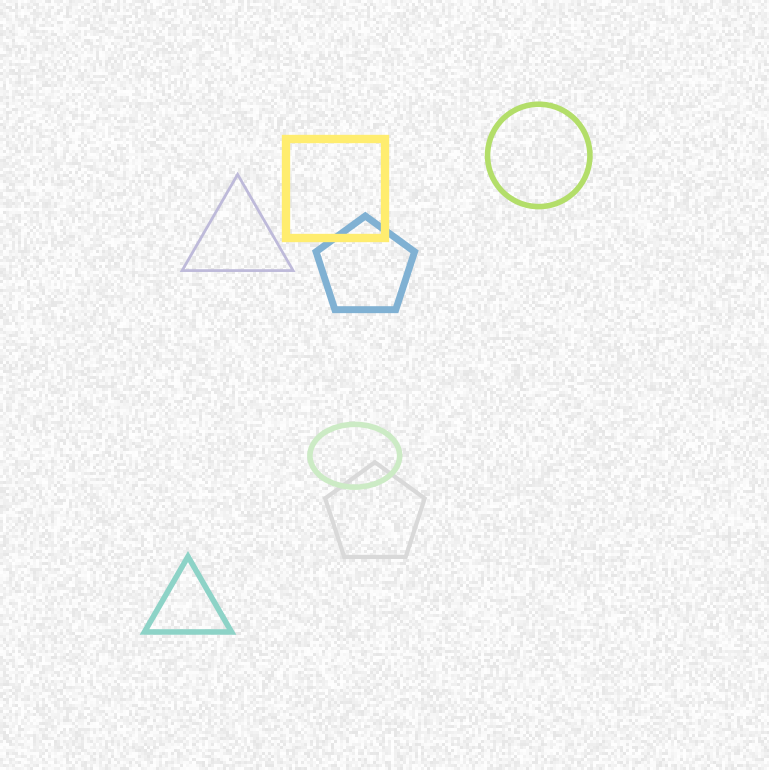[{"shape": "triangle", "thickness": 2, "radius": 0.33, "center": [0.244, 0.212]}, {"shape": "triangle", "thickness": 1, "radius": 0.42, "center": [0.309, 0.69]}, {"shape": "pentagon", "thickness": 2.5, "radius": 0.34, "center": [0.474, 0.652]}, {"shape": "circle", "thickness": 2, "radius": 0.33, "center": [0.7, 0.798]}, {"shape": "pentagon", "thickness": 1.5, "radius": 0.34, "center": [0.487, 0.332]}, {"shape": "oval", "thickness": 2, "radius": 0.29, "center": [0.461, 0.408]}, {"shape": "square", "thickness": 3, "radius": 0.32, "center": [0.436, 0.755]}]